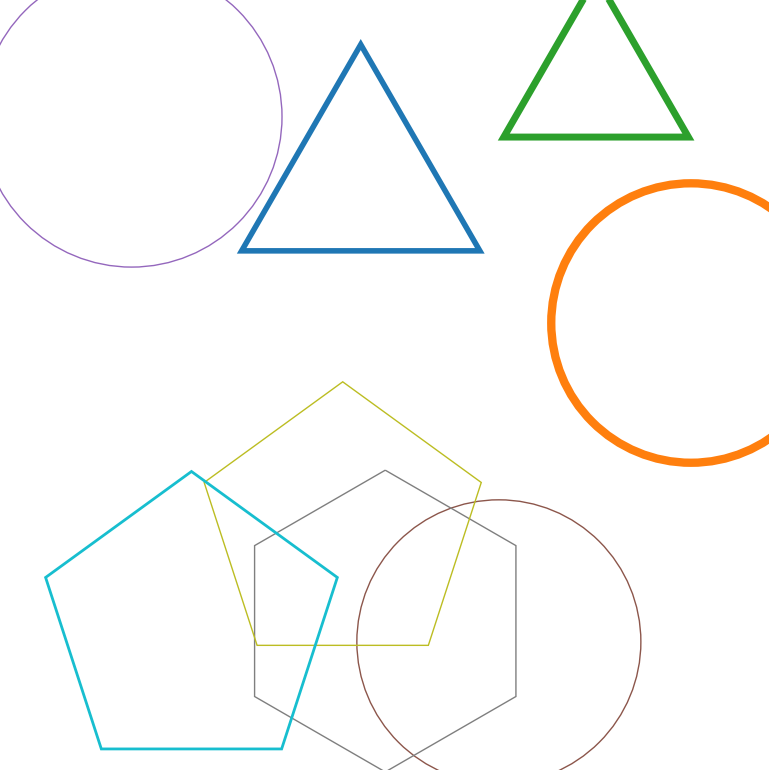[{"shape": "triangle", "thickness": 2, "radius": 0.89, "center": [0.469, 0.764]}, {"shape": "circle", "thickness": 3, "radius": 0.91, "center": [0.897, 0.58]}, {"shape": "triangle", "thickness": 2.5, "radius": 0.69, "center": [0.774, 0.891]}, {"shape": "circle", "thickness": 0.5, "radius": 0.98, "center": [0.171, 0.848]}, {"shape": "circle", "thickness": 0.5, "radius": 0.92, "center": [0.648, 0.166]}, {"shape": "hexagon", "thickness": 0.5, "radius": 0.98, "center": [0.5, 0.193]}, {"shape": "pentagon", "thickness": 0.5, "radius": 0.95, "center": [0.445, 0.315]}, {"shape": "pentagon", "thickness": 1, "radius": 1.0, "center": [0.249, 0.188]}]